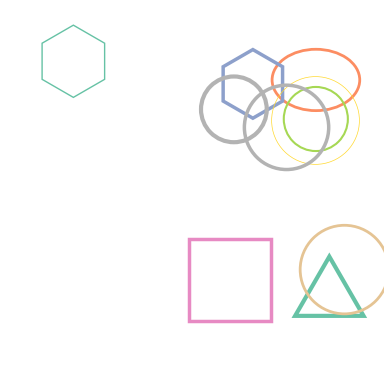[{"shape": "hexagon", "thickness": 1, "radius": 0.47, "center": [0.191, 0.841]}, {"shape": "triangle", "thickness": 3, "radius": 0.51, "center": [0.855, 0.231]}, {"shape": "oval", "thickness": 2, "radius": 0.57, "center": [0.821, 0.792]}, {"shape": "hexagon", "thickness": 2.5, "radius": 0.45, "center": [0.657, 0.782]}, {"shape": "square", "thickness": 2.5, "radius": 0.53, "center": [0.597, 0.272]}, {"shape": "circle", "thickness": 1.5, "radius": 0.42, "center": [0.82, 0.691]}, {"shape": "circle", "thickness": 0.5, "radius": 0.57, "center": [0.82, 0.687]}, {"shape": "circle", "thickness": 2, "radius": 0.58, "center": [0.895, 0.3]}, {"shape": "circle", "thickness": 3, "radius": 0.43, "center": [0.607, 0.716]}, {"shape": "circle", "thickness": 2.5, "radius": 0.55, "center": [0.744, 0.669]}]